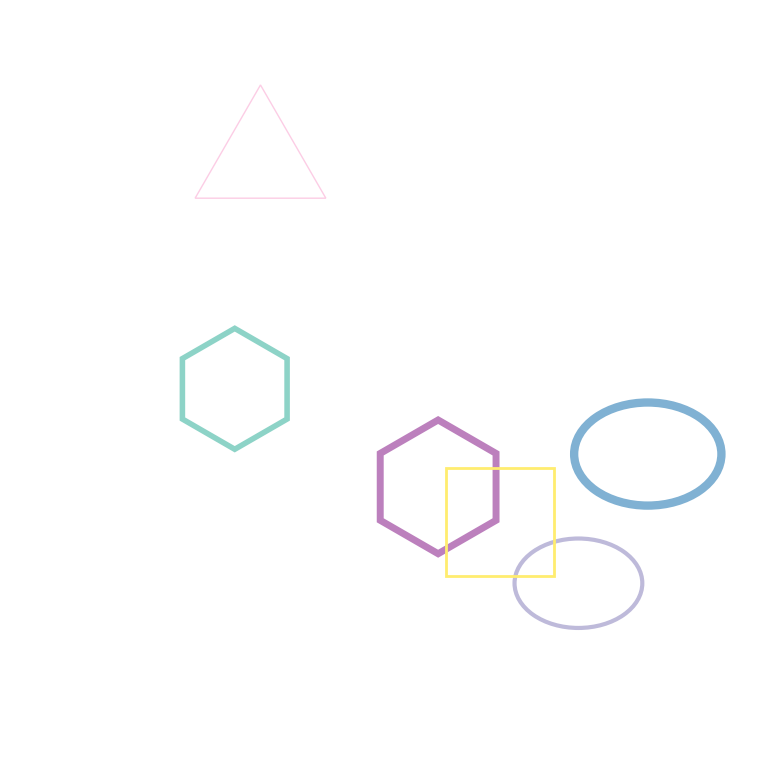[{"shape": "hexagon", "thickness": 2, "radius": 0.39, "center": [0.305, 0.495]}, {"shape": "oval", "thickness": 1.5, "radius": 0.41, "center": [0.751, 0.243]}, {"shape": "oval", "thickness": 3, "radius": 0.48, "center": [0.841, 0.41]}, {"shape": "triangle", "thickness": 0.5, "radius": 0.49, "center": [0.338, 0.792]}, {"shape": "hexagon", "thickness": 2.5, "radius": 0.43, "center": [0.569, 0.368]}, {"shape": "square", "thickness": 1, "radius": 0.35, "center": [0.649, 0.322]}]